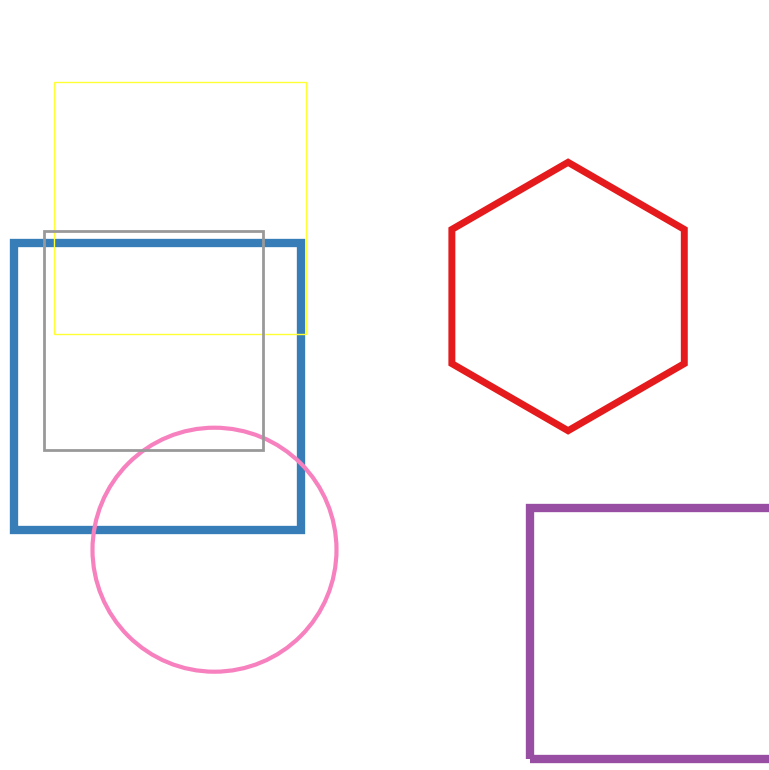[{"shape": "hexagon", "thickness": 2.5, "radius": 0.87, "center": [0.738, 0.615]}, {"shape": "square", "thickness": 3, "radius": 0.93, "center": [0.204, 0.498]}, {"shape": "square", "thickness": 3, "radius": 0.81, "center": [0.851, 0.177]}, {"shape": "square", "thickness": 0.5, "radius": 0.82, "center": [0.234, 0.729]}, {"shape": "circle", "thickness": 1.5, "radius": 0.79, "center": [0.279, 0.286]}, {"shape": "square", "thickness": 1, "radius": 0.71, "center": [0.199, 0.558]}]